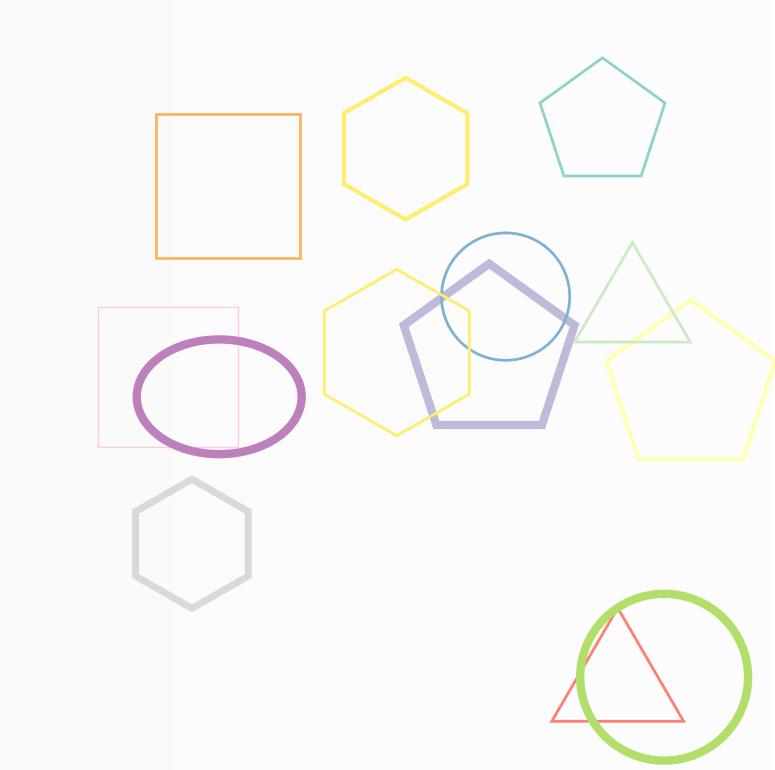[{"shape": "pentagon", "thickness": 1, "radius": 0.42, "center": [0.777, 0.84]}, {"shape": "pentagon", "thickness": 1.5, "radius": 0.57, "center": [0.891, 0.496]}, {"shape": "pentagon", "thickness": 3, "radius": 0.58, "center": [0.631, 0.542]}, {"shape": "triangle", "thickness": 1, "radius": 0.49, "center": [0.797, 0.112]}, {"shape": "circle", "thickness": 1, "radius": 0.41, "center": [0.652, 0.615]}, {"shape": "square", "thickness": 1, "radius": 0.47, "center": [0.294, 0.758]}, {"shape": "circle", "thickness": 3, "radius": 0.54, "center": [0.857, 0.12]}, {"shape": "square", "thickness": 0.5, "radius": 0.45, "center": [0.217, 0.51]}, {"shape": "hexagon", "thickness": 2.5, "radius": 0.42, "center": [0.248, 0.294]}, {"shape": "oval", "thickness": 3, "radius": 0.53, "center": [0.283, 0.485]}, {"shape": "triangle", "thickness": 1, "radius": 0.43, "center": [0.816, 0.599]}, {"shape": "hexagon", "thickness": 1, "radius": 0.54, "center": [0.512, 0.542]}, {"shape": "hexagon", "thickness": 1.5, "radius": 0.46, "center": [0.523, 0.807]}]